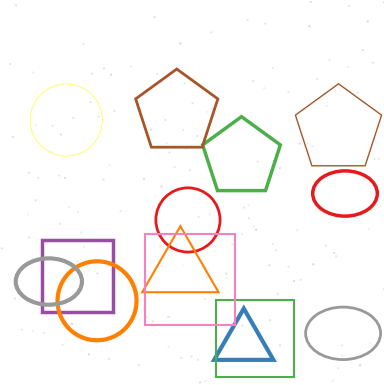[{"shape": "oval", "thickness": 2.5, "radius": 0.42, "center": [0.896, 0.497]}, {"shape": "circle", "thickness": 2, "radius": 0.42, "center": [0.488, 0.429]}, {"shape": "triangle", "thickness": 3, "radius": 0.44, "center": [0.633, 0.11]}, {"shape": "square", "thickness": 1.5, "radius": 0.5, "center": [0.662, 0.121]}, {"shape": "pentagon", "thickness": 2.5, "radius": 0.53, "center": [0.627, 0.591]}, {"shape": "square", "thickness": 2.5, "radius": 0.46, "center": [0.201, 0.283]}, {"shape": "triangle", "thickness": 1.5, "radius": 0.57, "center": [0.469, 0.298]}, {"shape": "circle", "thickness": 3, "radius": 0.51, "center": [0.252, 0.219]}, {"shape": "circle", "thickness": 0.5, "radius": 0.47, "center": [0.172, 0.688]}, {"shape": "pentagon", "thickness": 1, "radius": 0.59, "center": [0.879, 0.665]}, {"shape": "pentagon", "thickness": 2, "radius": 0.56, "center": [0.459, 0.708]}, {"shape": "square", "thickness": 1.5, "radius": 0.59, "center": [0.494, 0.275]}, {"shape": "oval", "thickness": 3, "radius": 0.43, "center": [0.127, 0.269]}, {"shape": "oval", "thickness": 2, "radius": 0.49, "center": [0.891, 0.134]}]